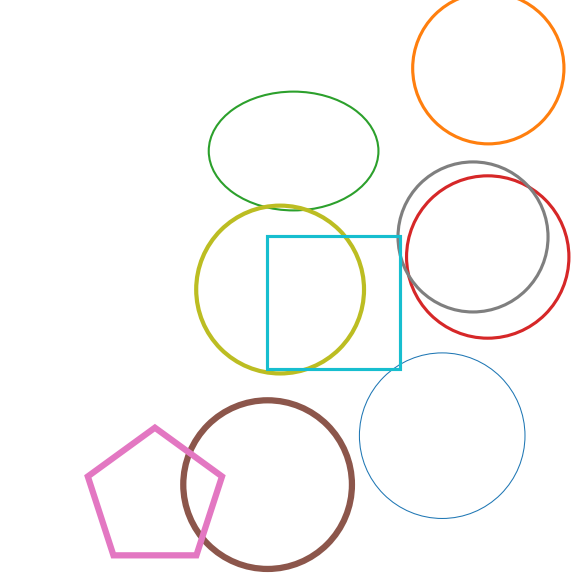[{"shape": "circle", "thickness": 0.5, "radius": 0.72, "center": [0.766, 0.245]}, {"shape": "circle", "thickness": 1.5, "radius": 0.65, "center": [0.846, 0.881]}, {"shape": "oval", "thickness": 1, "radius": 0.73, "center": [0.508, 0.738]}, {"shape": "circle", "thickness": 1.5, "radius": 0.7, "center": [0.845, 0.554]}, {"shape": "circle", "thickness": 3, "radius": 0.73, "center": [0.463, 0.16]}, {"shape": "pentagon", "thickness": 3, "radius": 0.61, "center": [0.268, 0.136]}, {"shape": "circle", "thickness": 1.5, "radius": 0.65, "center": [0.819, 0.589]}, {"shape": "circle", "thickness": 2, "radius": 0.73, "center": [0.485, 0.498]}, {"shape": "square", "thickness": 1.5, "radius": 0.58, "center": [0.578, 0.476]}]